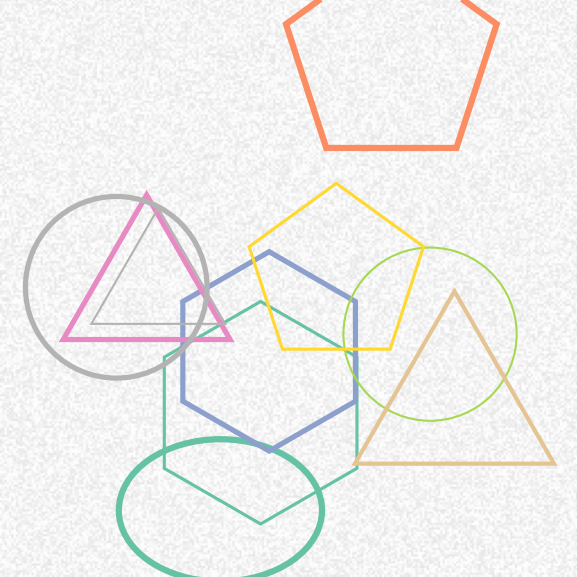[{"shape": "hexagon", "thickness": 1.5, "radius": 0.96, "center": [0.451, 0.284]}, {"shape": "oval", "thickness": 3, "radius": 0.88, "center": [0.382, 0.115]}, {"shape": "pentagon", "thickness": 3, "radius": 0.96, "center": [0.678, 0.898]}, {"shape": "hexagon", "thickness": 2.5, "radius": 0.86, "center": [0.466, 0.391]}, {"shape": "triangle", "thickness": 2.5, "radius": 0.83, "center": [0.254, 0.495]}, {"shape": "circle", "thickness": 1, "radius": 0.75, "center": [0.745, 0.42]}, {"shape": "pentagon", "thickness": 1.5, "radius": 0.79, "center": [0.582, 0.523]}, {"shape": "triangle", "thickness": 2, "radius": 1.0, "center": [0.787, 0.296]}, {"shape": "circle", "thickness": 2.5, "radius": 0.79, "center": [0.201, 0.502]}, {"shape": "triangle", "thickness": 1, "radius": 0.67, "center": [0.274, 0.505]}]